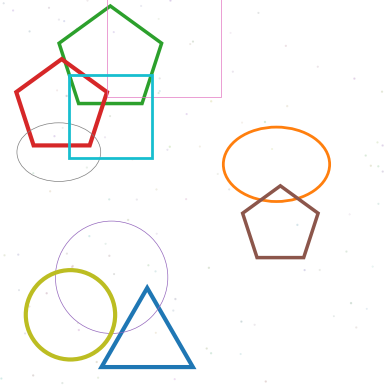[{"shape": "triangle", "thickness": 3, "radius": 0.68, "center": [0.382, 0.115]}, {"shape": "oval", "thickness": 2, "radius": 0.69, "center": [0.718, 0.573]}, {"shape": "pentagon", "thickness": 2.5, "radius": 0.7, "center": [0.287, 0.844]}, {"shape": "pentagon", "thickness": 3, "radius": 0.62, "center": [0.16, 0.723]}, {"shape": "circle", "thickness": 0.5, "radius": 0.73, "center": [0.29, 0.28]}, {"shape": "pentagon", "thickness": 2.5, "radius": 0.52, "center": [0.728, 0.414]}, {"shape": "square", "thickness": 0.5, "radius": 0.74, "center": [0.427, 0.895]}, {"shape": "oval", "thickness": 0.5, "radius": 0.54, "center": [0.153, 0.605]}, {"shape": "circle", "thickness": 3, "radius": 0.58, "center": [0.183, 0.182]}, {"shape": "square", "thickness": 2, "radius": 0.54, "center": [0.288, 0.698]}]